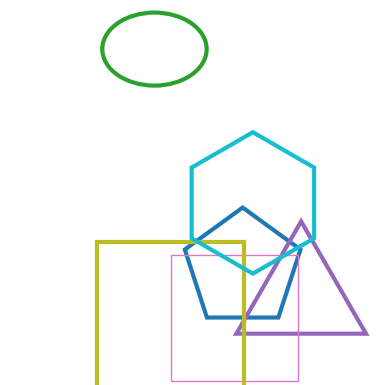[{"shape": "pentagon", "thickness": 3, "radius": 0.79, "center": [0.63, 0.303]}, {"shape": "oval", "thickness": 3, "radius": 0.68, "center": [0.401, 0.872]}, {"shape": "triangle", "thickness": 3, "radius": 0.97, "center": [0.782, 0.23]}, {"shape": "square", "thickness": 1, "radius": 0.82, "center": [0.609, 0.174]}, {"shape": "square", "thickness": 3, "radius": 0.96, "center": [0.443, 0.181]}, {"shape": "hexagon", "thickness": 3, "radius": 0.92, "center": [0.657, 0.473]}]